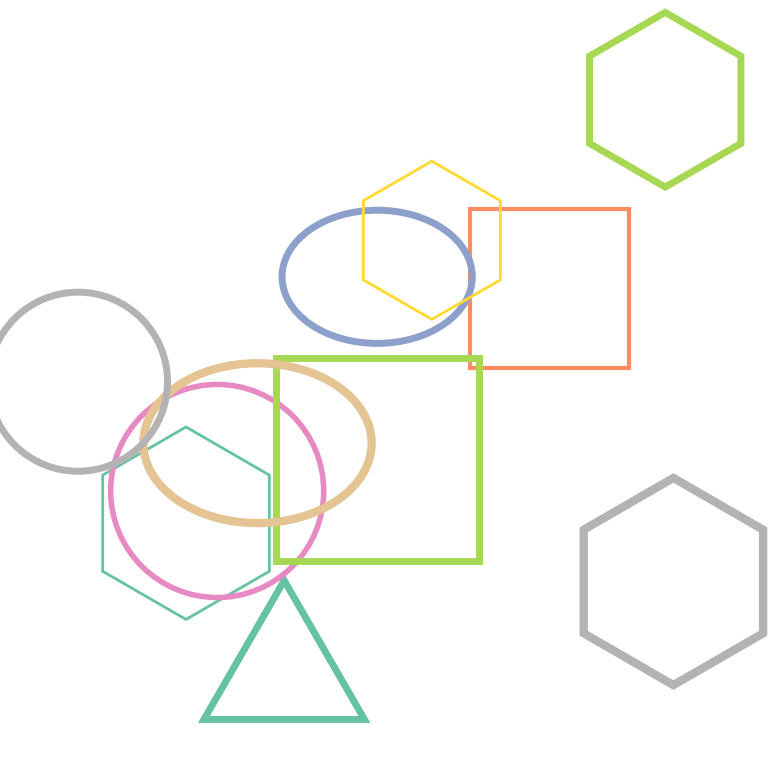[{"shape": "hexagon", "thickness": 1, "radius": 0.62, "center": [0.242, 0.321]}, {"shape": "triangle", "thickness": 2.5, "radius": 0.6, "center": [0.369, 0.126]}, {"shape": "square", "thickness": 1.5, "radius": 0.51, "center": [0.714, 0.625]}, {"shape": "oval", "thickness": 2.5, "radius": 0.62, "center": [0.49, 0.641]}, {"shape": "circle", "thickness": 2, "radius": 0.69, "center": [0.282, 0.362]}, {"shape": "hexagon", "thickness": 2.5, "radius": 0.57, "center": [0.864, 0.87]}, {"shape": "square", "thickness": 2.5, "radius": 0.66, "center": [0.49, 0.403]}, {"shape": "hexagon", "thickness": 1, "radius": 0.51, "center": [0.561, 0.688]}, {"shape": "oval", "thickness": 3, "radius": 0.74, "center": [0.334, 0.424]}, {"shape": "circle", "thickness": 2.5, "radius": 0.58, "center": [0.101, 0.504]}, {"shape": "hexagon", "thickness": 3, "radius": 0.67, "center": [0.875, 0.245]}]